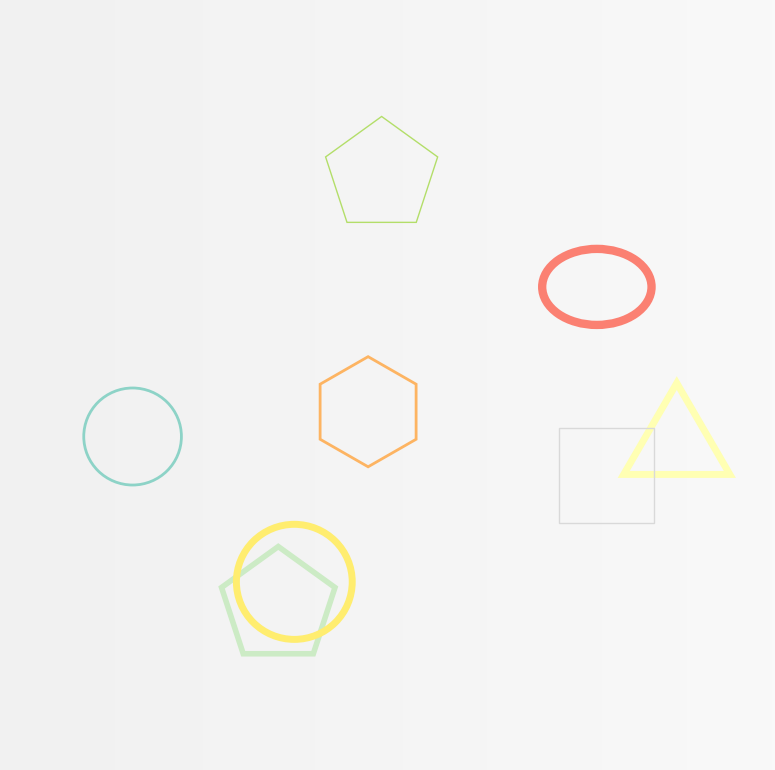[{"shape": "circle", "thickness": 1, "radius": 0.32, "center": [0.171, 0.433]}, {"shape": "triangle", "thickness": 2.5, "radius": 0.4, "center": [0.873, 0.423]}, {"shape": "oval", "thickness": 3, "radius": 0.35, "center": [0.77, 0.627]}, {"shape": "hexagon", "thickness": 1, "radius": 0.36, "center": [0.475, 0.465]}, {"shape": "pentagon", "thickness": 0.5, "radius": 0.38, "center": [0.492, 0.773]}, {"shape": "square", "thickness": 0.5, "radius": 0.31, "center": [0.783, 0.383]}, {"shape": "pentagon", "thickness": 2, "radius": 0.38, "center": [0.359, 0.213]}, {"shape": "circle", "thickness": 2.5, "radius": 0.37, "center": [0.38, 0.244]}]